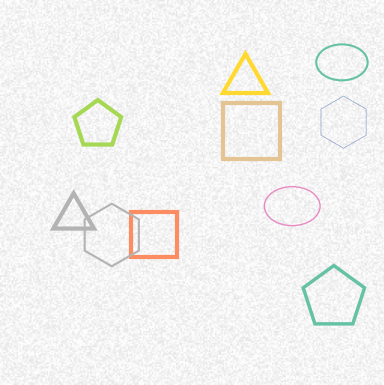[{"shape": "pentagon", "thickness": 2.5, "radius": 0.42, "center": [0.867, 0.227]}, {"shape": "oval", "thickness": 1.5, "radius": 0.33, "center": [0.888, 0.838]}, {"shape": "square", "thickness": 3, "radius": 0.3, "center": [0.399, 0.391]}, {"shape": "hexagon", "thickness": 0.5, "radius": 0.34, "center": [0.892, 0.683]}, {"shape": "oval", "thickness": 1, "radius": 0.36, "center": [0.759, 0.465]}, {"shape": "pentagon", "thickness": 3, "radius": 0.32, "center": [0.254, 0.676]}, {"shape": "triangle", "thickness": 3, "radius": 0.34, "center": [0.638, 0.792]}, {"shape": "square", "thickness": 3, "radius": 0.37, "center": [0.653, 0.66]}, {"shape": "triangle", "thickness": 3, "radius": 0.3, "center": [0.191, 0.437]}, {"shape": "hexagon", "thickness": 1.5, "radius": 0.41, "center": [0.29, 0.39]}]